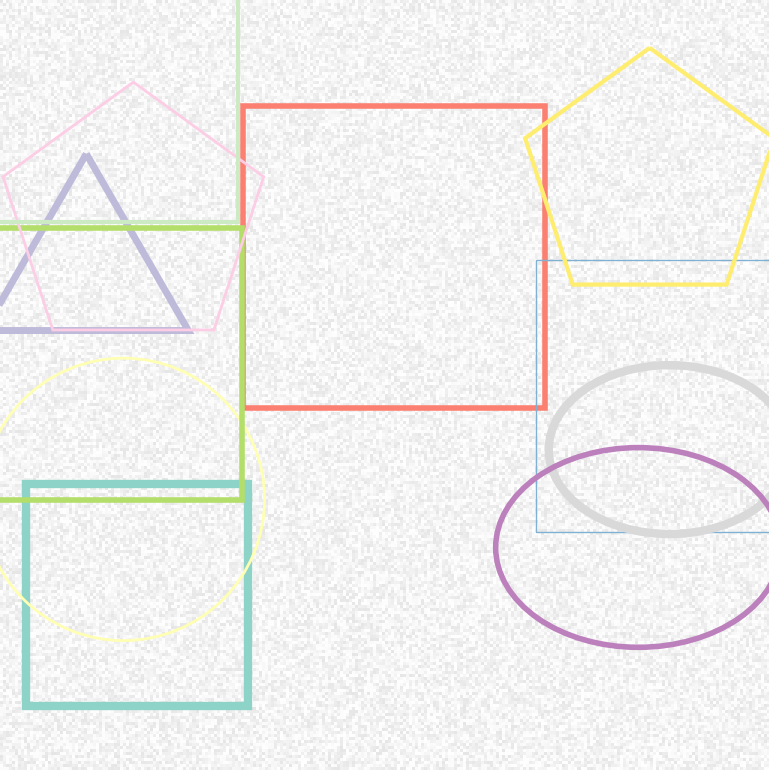[{"shape": "square", "thickness": 3, "radius": 0.72, "center": [0.178, 0.227]}, {"shape": "circle", "thickness": 1, "radius": 0.92, "center": [0.16, 0.351]}, {"shape": "triangle", "thickness": 2.5, "radius": 0.76, "center": [0.112, 0.647]}, {"shape": "square", "thickness": 2, "radius": 0.98, "center": [0.511, 0.666]}, {"shape": "square", "thickness": 0.5, "radius": 0.88, "center": [0.873, 0.486]}, {"shape": "square", "thickness": 2, "radius": 0.88, "center": [0.138, 0.527]}, {"shape": "pentagon", "thickness": 1, "radius": 0.89, "center": [0.173, 0.715]}, {"shape": "oval", "thickness": 3, "radius": 0.78, "center": [0.869, 0.416]}, {"shape": "oval", "thickness": 2, "radius": 0.93, "center": [0.829, 0.289]}, {"shape": "square", "thickness": 1.5, "radius": 0.78, "center": [0.152, 0.868]}, {"shape": "pentagon", "thickness": 1.5, "radius": 0.85, "center": [0.844, 0.768]}]